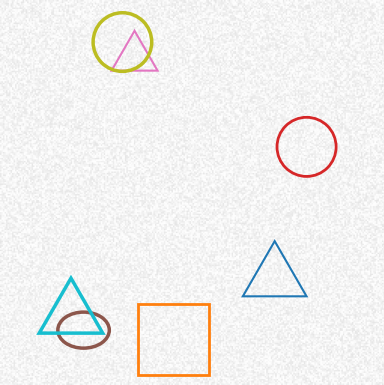[{"shape": "triangle", "thickness": 1.5, "radius": 0.48, "center": [0.713, 0.278]}, {"shape": "square", "thickness": 2, "radius": 0.46, "center": [0.45, 0.119]}, {"shape": "circle", "thickness": 2, "radius": 0.38, "center": [0.796, 0.619]}, {"shape": "oval", "thickness": 2.5, "radius": 0.33, "center": [0.217, 0.143]}, {"shape": "triangle", "thickness": 1.5, "radius": 0.34, "center": [0.349, 0.851]}, {"shape": "circle", "thickness": 2.5, "radius": 0.38, "center": [0.318, 0.891]}, {"shape": "triangle", "thickness": 2.5, "radius": 0.48, "center": [0.184, 0.182]}]